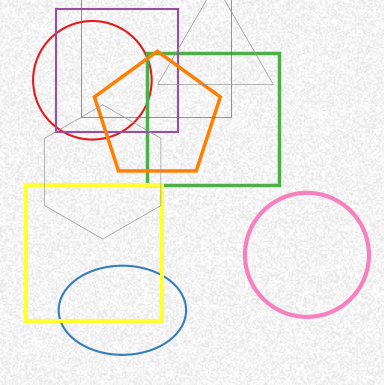[{"shape": "circle", "thickness": 1.5, "radius": 0.77, "center": [0.24, 0.792]}, {"shape": "oval", "thickness": 1.5, "radius": 0.83, "center": [0.318, 0.194]}, {"shape": "square", "thickness": 2.5, "radius": 0.86, "center": [0.553, 0.691]}, {"shape": "square", "thickness": 1.5, "radius": 0.8, "center": [0.304, 0.817]}, {"shape": "pentagon", "thickness": 2.5, "radius": 0.86, "center": [0.409, 0.695]}, {"shape": "square", "thickness": 3, "radius": 0.89, "center": [0.244, 0.343]}, {"shape": "square", "thickness": 0.5, "radius": 0.97, "center": [0.405, 0.89]}, {"shape": "circle", "thickness": 3, "radius": 0.81, "center": [0.797, 0.338]}, {"shape": "triangle", "thickness": 0.5, "radius": 0.87, "center": [0.56, 0.867]}, {"shape": "hexagon", "thickness": 0.5, "radius": 0.87, "center": [0.267, 0.553]}]